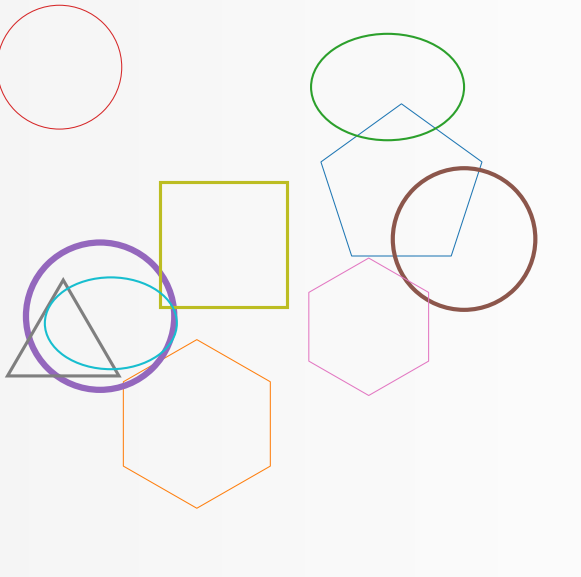[{"shape": "pentagon", "thickness": 0.5, "radius": 0.73, "center": [0.691, 0.674]}, {"shape": "hexagon", "thickness": 0.5, "radius": 0.73, "center": [0.339, 0.265]}, {"shape": "oval", "thickness": 1, "radius": 0.66, "center": [0.667, 0.848]}, {"shape": "circle", "thickness": 0.5, "radius": 0.54, "center": [0.102, 0.883]}, {"shape": "circle", "thickness": 3, "radius": 0.64, "center": [0.172, 0.452]}, {"shape": "circle", "thickness": 2, "radius": 0.61, "center": [0.798, 0.585]}, {"shape": "hexagon", "thickness": 0.5, "radius": 0.59, "center": [0.634, 0.433]}, {"shape": "triangle", "thickness": 1.5, "radius": 0.55, "center": [0.109, 0.404]}, {"shape": "square", "thickness": 1.5, "radius": 0.54, "center": [0.385, 0.576]}, {"shape": "oval", "thickness": 1, "radius": 0.57, "center": [0.191, 0.439]}]